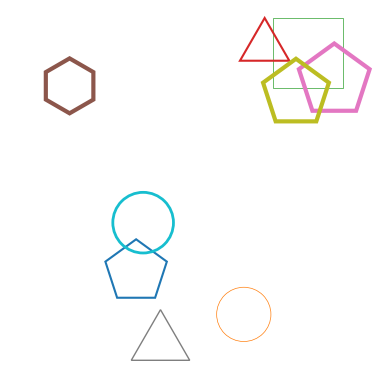[{"shape": "pentagon", "thickness": 1.5, "radius": 0.42, "center": [0.354, 0.295]}, {"shape": "circle", "thickness": 0.5, "radius": 0.35, "center": [0.633, 0.183]}, {"shape": "square", "thickness": 0.5, "radius": 0.46, "center": [0.801, 0.862]}, {"shape": "triangle", "thickness": 1.5, "radius": 0.37, "center": [0.687, 0.879]}, {"shape": "hexagon", "thickness": 3, "radius": 0.36, "center": [0.181, 0.777]}, {"shape": "pentagon", "thickness": 3, "radius": 0.48, "center": [0.868, 0.79]}, {"shape": "triangle", "thickness": 1, "radius": 0.44, "center": [0.417, 0.108]}, {"shape": "pentagon", "thickness": 3, "radius": 0.45, "center": [0.769, 0.757]}, {"shape": "circle", "thickness": 2, "radius": 0.39, "center": [0.372, 0.422]}]